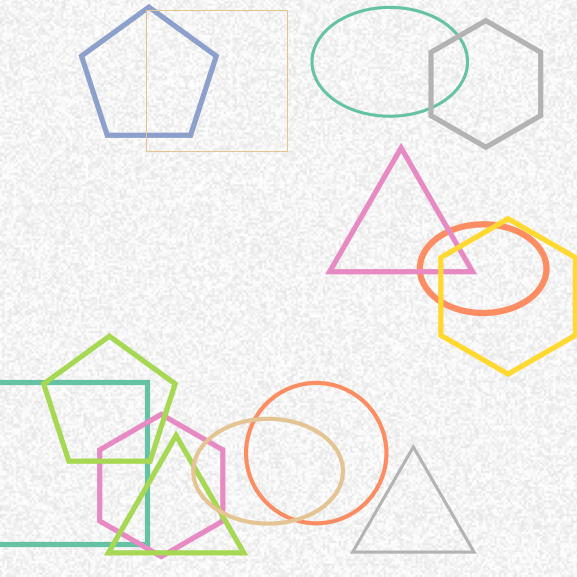[{"shape": "square", "thickness": 2.5, "radius": 0.7, "center": [0.113, 0.197]}, {"shape": "oval", "thickness": 1.5, "radius": 0.67, "center": [0.675, 0.892]}, {"shape": "circle", "thickness": 2, "radius": 0.61, "center": [0.548, 0.215]}, {"shape": "oval", "thickness": 3, "radius": 0.55, "center": [0.837, 0.534]}, {"shape": "pentagon", "thickness": 2.5, "radius": 0.61, "center": [0.258, 0.864]}, {"shape": "triangle", "thickness": 2.5, "radius": 0.71, "center": [0.695, 0.6]}, {"shape": "hexagon", "thickness": 2.5, "radius": 0.62, "center": [0.279, 0.158]}, {"shape": "triangle", "thickness": 2.5, "radius": 0.68, "center": [0.305, 0.11]}, {"shape": "pentagon", "thickness": 2.5, "radius": 0.6, "center": [0.189, 0.297]}, {"shape": "hexagon", "thickness": 2.5, "radius": 0.67, "center": [0.88, 0.486]}, {"shape": "oval", "thickness": 2, "radius": 0.65, "center": [0.464, 0.183]}, {"shape": "square", "thickness": 0.5, "radius": 0.61, "center": [0.375, 0.859]}, {"shape": "hexagon", "thickness": 2.5, "radius": 0.55, "center": [0.841, 0.854]}, {"shape": "triangle", "thickness": 1.5, "radius": 0.61, "center": [0.716, 0.104]}]